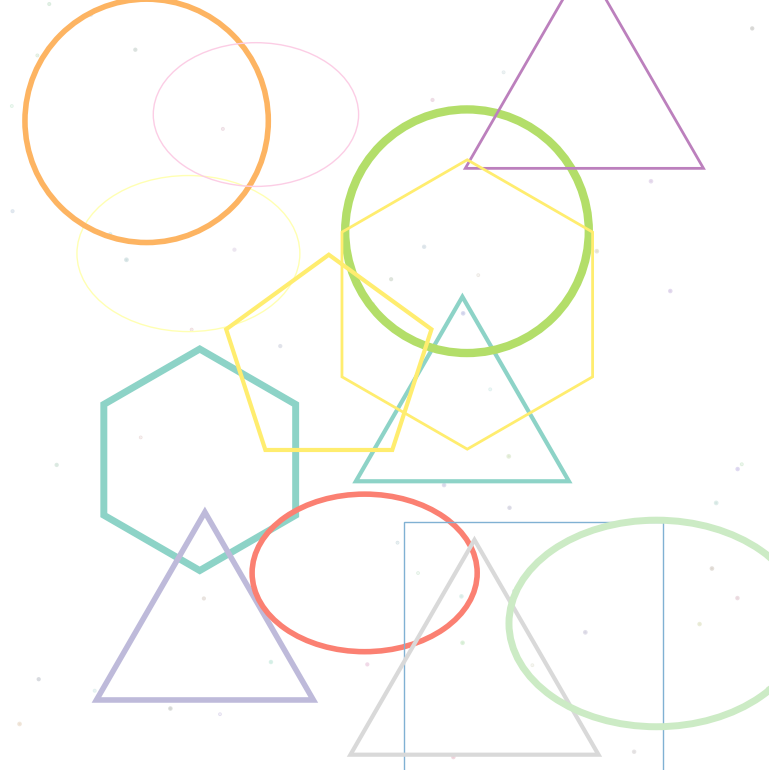[{"shape": "hexagon", "thickness": 2.5, "radius": 0.72, "center": [0.259, 0.403]}, {"shape": "triangle", "thickness": 1.5, "radius": 0.8, "center": [0.601, 0.455]}, {"shape": "oval", "thickness": 0.5, "radius": 0.72, "center": [0.245, 0.671]}, {"shape": "triangle", "thickness": 2, "radius": 0.81, "center": [0.266, 0.172]}, {"shape": "oval", "thickness": 2, "radius": 0.73, "center": [0.474, 0.256]}, {"shape": "square", "thickness": 0.5, "radius": 0.84, "center": [0.693, 0.153]}, {"shape": "circle", "thickness": 2, "radius": 0.79, "center": [0.19, 0.843]}, {"shape": "circle", "thickness": 3, "radius": 0.79, "center": [0.606, 0.7]}, {"shape": "oval", "thickness": 0.5, "radius": 0.67, "center": [0.332, 0.851]}, {"shape": "triangle", "thickness": 1.5, "radius": 0.93, "center": [0.616, 0.113]}, {"shape": "triangle", "thickness": 1, "radius": 0.89, "center": [0.759, 0.871]}, {"shape": "oval", "thickness": 2.5, "radius": 0.96, "center": [0.853, 0.19]}, {"shape": "pentagon", "thickness": 1.5, "radius": 0.7, "center": [0.427, 0.529]}, {"shape": "hexagon", "thickness": 1, "radius": 0.94, "center": [0.607, 0.605]}]